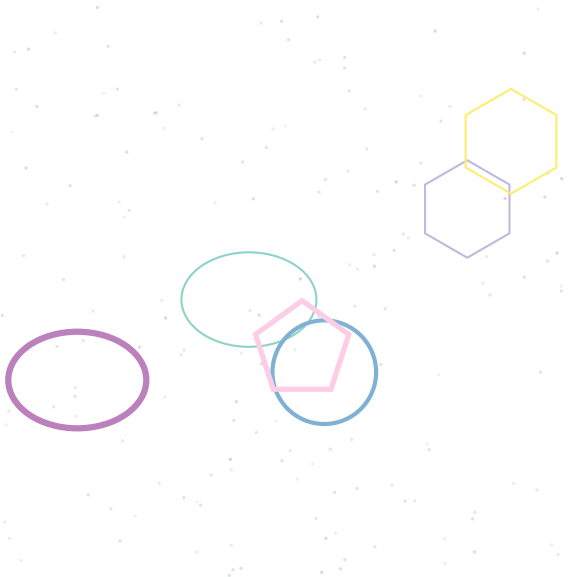[{"shape": "oval", "thickness": 1, "radius": 0.58, "center": [0.431, 0.48]}, {"shape": "hexagon", "thickness": 1, "radius": 0.42, "center": [0.809, 0.637]}, {"shape": "circle", "thickness": 2, "radius": 0.45, "center": [0.562, 0.355]}, {"shape": "pentagon", "thickness": 2.5, "radius": 0.42, "center": [0.523, 0.394]}, {"shape": "oval", "thickness": 3, "radius": 0.6, "center": [0.134, 0.341]}, {"shape": "hexagon", "thickness": 1, "radius": 0.45, "center": [0.885, 0.754]}]